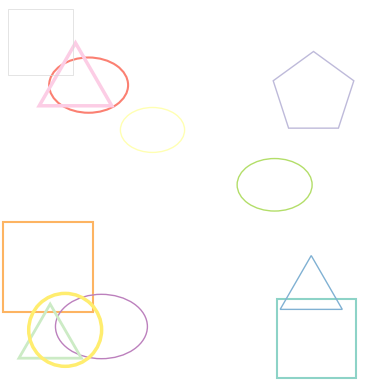[{"shape": "square", "thickness": 1.5, "radius": 0.51, "center": [0.823, 0.121]}, {"shape": "oval", "thickness": 1, "radius": 0.42, "center": [0.396, 0.662]}, {"shape": "pentagon", "thickness": 1, "radius": 0.55, "center": [0.814, 0.756]}, {"shape": "oval", "thickness": 1.5, "radius": 0.51, "center": [0.23, 0.779]}, {"shape": "triangle", "thickness": 1, "radius": 0.47, "center": [0.808, 0.243]}, {"shape": "square", "thickness": 1.5, "radius": 0.59, "center": [0.125, 0.307]}, {"shape": "oval", "thickness": 1, "radius": 0.49, "center": [0.713, 0.52]}, {"shape": "triangle", "thickness": 2.5, "radius": 0.54, "center": [0.196, 0.78]}, {"shape": "square", "thickness": 0.5, "radius": 0.43, "center": [0.105, 0.891]}, {"shape": "oval", "thickness": 1, "radius": 0.6, "center": [0.263, 0.152]}, {"shape": "triangle", "thickness": 2, "radius": 0.47, "center": [0.13, 0.116]}, {"shape": "circle", "thickness": 2.5, "radius": 0.47, "center": [0.169, 0.143]}]